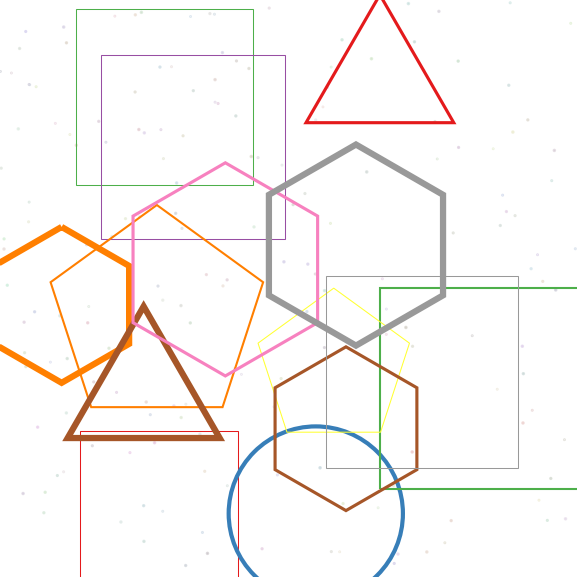[{"shape": "triangle", "thickness": 1.5, "radius": 0.74, "center": [0.658, 0.861]}, {"shape": "square", "thickness": 0.5, "radius": 0.69, "center": [0.275, 0.116]}, {"shape": "circle", "thickness": 2, "radius": 0.75, "center": [0.547, 0.11]}, {"shape": "square", "thickness": 0.5, "radius": 0.76, "center": [0.285, 0.831]}, {"shape": "square", "thickness": 1, "radius": 0.87, "center": [0.832, 0.327]}, {"shape": "square", "thickness": 0.5, "radius": 0.8, "center": [0.335, 0.745]}, {"shape": "hexagon", "thickness": 3, "radius": 0.67, "center": [0.107, 0.471]}, {"shape": "pentagon", "thickness": 1, "radius": 0.97, "center": [0.272, 0.451]}, {"shape": "pentagon", "thickness": 0.5, "radius": 0.69, "center": [0.578, 0.362]}, {"shape": "hexagon", "thickness": 1.5, "radius": 0.71, "center": [0.599, 0.257]}, {"shape": "triangle", "thickness": 3, "radius": 0.76, "center": [0.249, 0.317]}, {"shape": "hexagon", "thickness": 1.5, "radius": 0.92, "center": [0.39, 0.533]}, {"shape": "square", "thickness": 0.5, "radius": 0.83, "center": [0.731, 0.355]}, {"shape": "hexagon", "thickness": 3, "radius": 0.87, "center": [0.616, 0.575]}]